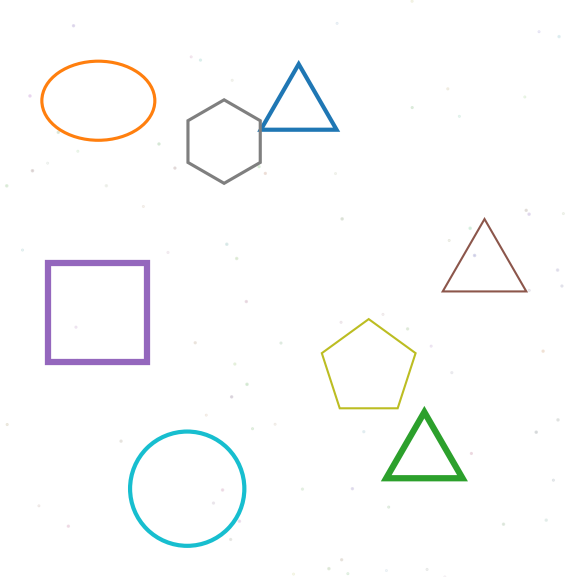[{"shape": "triangle", "thickness": 2, "radius": 0.38, "center": [0.517, 0.812]}, {"shape": "oval", "thickness": 1.5, "radius": 0.49, "center": [0.17, 0.825]}, {"shape": "triangle", "thickness": 3, "radius": 0.38, "center": [0.735, 0.209]}, {"shape": "square", "thickness": 3, "radius": 0.43, "center": [0.169, 0.458]}, {"shape": "triangle", "thickness": 1, "radius": 0.42, "center": [0.839, 0.536]}, {"shape": "hexagon", "thickness": 1.5, "radius": 0.36, "center": [0.388, 0.754]}, {"shape": "pentagon", "thickness": 1, "radius": 0.43, "center": [0.638, 0.361]}, {"shape": "circle", "thickness": 2, "radius": 0.49, "center": [0.324, 0.153]}]